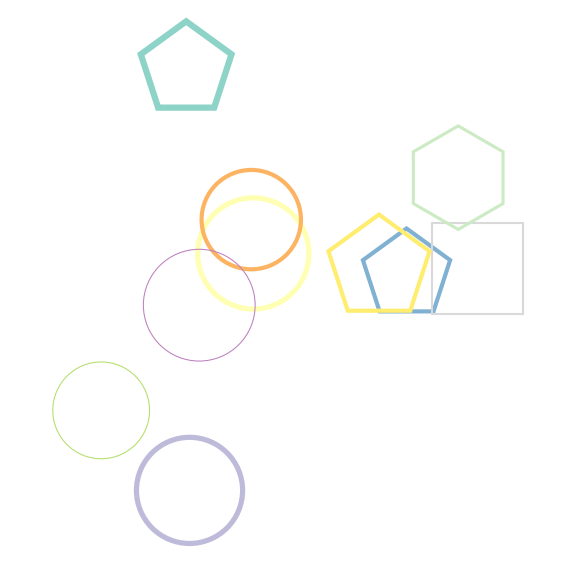[{"shape": "pentagon", "thickness": 3, "radius": 0.41, "center": [0.322, 0.88]}, {"shape": "circle", "thickness": 2.5, "radius": 0.48, "center": [0.439, 0.56]}, {"shape": "circle", "thickness": 2.5, "radius": 0.46, "center": [0.328, 0.15]}, {"shape": "pentagon", "thickness": 2, "radius": 0.4, "center": [0.704, 0.524]}, {"shape": "circle", "thickness": 2, "radius": 0.43, "center": [0.435, 0.619]}, {"shape": "circle", "thickness": 0.5, "radius": 0.42, "center": [0.175, 0.289]}, {"shape": "square", "thickness": 1, "radius": 0.39, "center": [0.826, 0.534]}, {"shape": "circle", "thickness": 0.5, "radius": 0.48, "center": [0.345, 0.471]}, {"shape": "hexagon", "thickness": 1.5, "radius": 0.45, "center": [0.793, 0.691]}, {"shape": "pentagon", "thickness": 2, "radius": 0.46, "center": [0.656, 0.536]}]